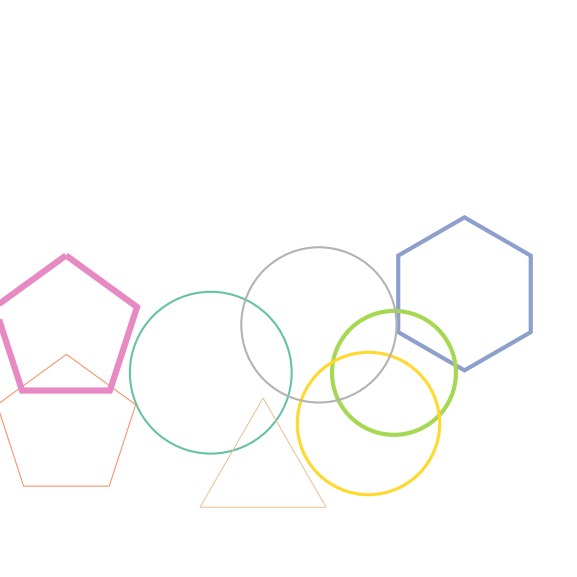[{"shape": "circle", "thickness": 1, "radius": 0.7, "center": [0.365, 0.354]}, {"shape": "pentagon", "thickness": 0.5, "radius": 0.63, "center": [0.115, 0.259]}, {"shape": "hexagon", "thickness": 2, "radius": 0.66, "center": [0.804, 0.49]}, {"shape": "pentagon", "thickness": 3, "radius": 0.65, "center": [0.114, 0.428]}, {"shape": "circle", "thickness": 2, "radius": 0.54, "center": [0.682, 0.353]}, {"shape": "circle", "thickness": 1.5, "radius": 0.62, "center": [0.638, 0.266]}, {"shape": "triangle", "thickness": 0.5, "radius": 0.63, "center": [0.456, 0.184]}, {"shape": "circle", "thickness": 1, "radius": 0.67, "center": [0.552, 0.437]}]